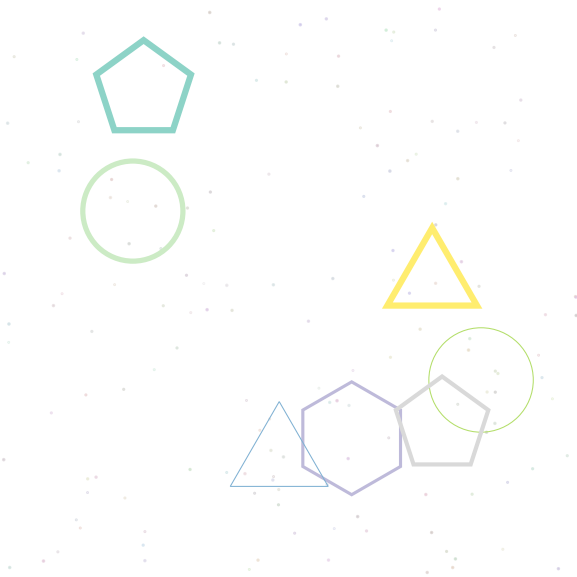[{"shape": "pentagon", "thickness": 3, "radius": 0.43, "center": [0.249, 0.843]}, {"shape": "hexagon", "thickness": 1.5, "radius": 0.49, "center": [0.609, 0.24]}, {"shape": "triangle", "thickness": 0.5, "radius": 0.49, "center": [0.484, 0.206]}, {"shape": "circle", "thickness": 0.5, "radius": 0.45, "center": [0.833, 0.341]}, {"shape": "pentagon", "thickness": 2, "radius": 0.42, "center": [0.766, 0.263]}, {"shape": "circle", "thickness": 2.5, "radius": 0.43, "center": [0.23, 0.634]}, {"shape": "triangle", "thickness": 3, "radius": 0.45, "center": [0.748, 0.515]}]